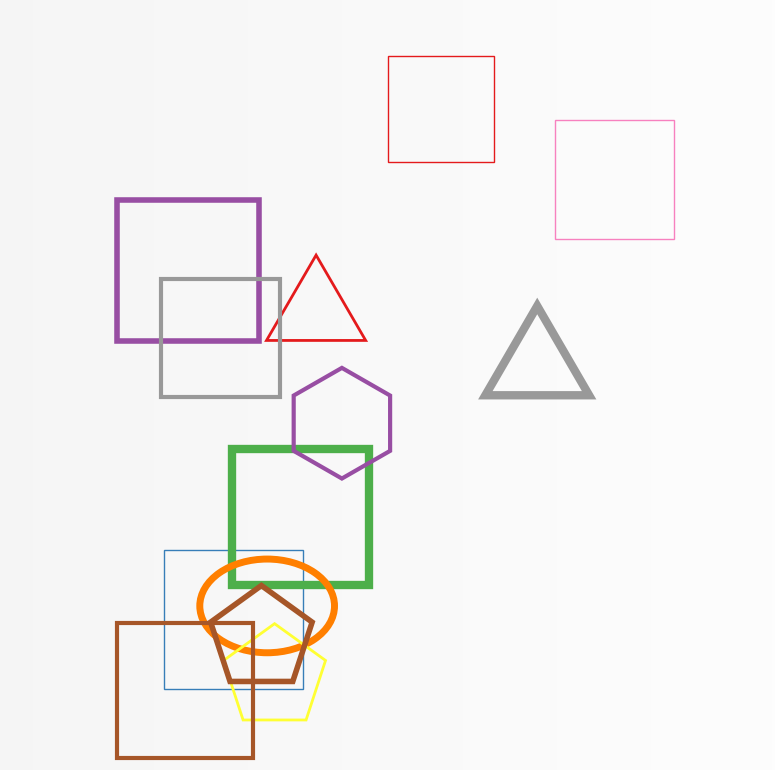[{"shape": "square", "thickness": 0.5, "radius": 0.34, "center": [0.569, 0.858]}, {"shape": "triangle", "thickness": 1, "radius": 0.37, "center": [0.408, 0.595]}, {"shape": "square", "thickness": 0.5, "radius": 0.45, "center": [0.302, 0.196]}, {"shape": "square", "thickness": 3, "radius": 0.44, "center": [0.387, 0.329]}, {"shape": "square", "thickness": 2, "radius": 0.46, "center": [0.242, 0.649]}, {"shape": "hexagon", "thickness": 1.5, "radius": 0.36, "center": [0.441, 0.45]}, {"shape": "oval", "thickness": 2.5, "radius": 0.43, "center": [0.345, 0.213]}, {"shape": "pentagon", "thickness": 1, "radius": 0.35, "center": [0.354, 0.121]}, {"shape": "pentagon", "thickness": 2, "radius": 0.34, "center": [0.337, 0.171]}, {"shape": "square", "thickness": 1.5, "radius": 0.44, "center": [0.238, 0.104]}, {"shape": "square", "thickness": 0.5, "radius": 0.39, "center": [0.793, 0.767]}, {"shape": "square", "thickness": 1.5, "radius": 0.38, "center": [0.284, 0.561]}, {"shape": "triangle", "thickness": 3, "radius": 0.39, "center": [0.693, 0.525]}]